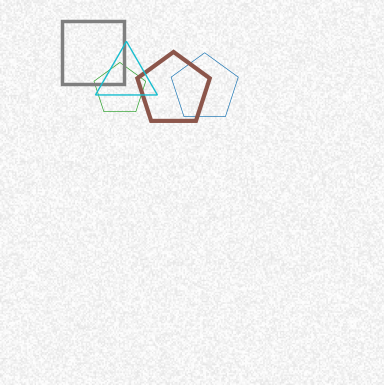[{"shape": "pentagon", "thickness": 0.5, "radius": 0.46, "center": [0.532, 0.771]}, {"shape": "pentagon", "thickness": 0.5, "radius": 0.35, "center": [0.311, 0.767]}, {"shape": "pentagon", "thickness": 3, "radius": 0.49, "center": [0.451, 0.766]}, {"shape": "square", "thickness": 2.5, "radius": 0.41, "center": [0.242, 0.864]}, {"shape": "triangle", "thickness": 1, "radius": 0.46, "center": [0.328, 0.8]}]